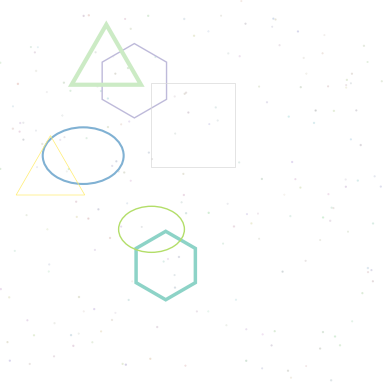[{"shape": "hexagon", "thickness": 2.5, "radius": 0.44, "center": [0.43, 0.31]}, {"shape": "hexagon", "thickness": 1, "radius": 0.48, "center": [0.349, 0.79]}, {"shape": "oval", "thickness": 1.5, "radius": 0.53, "center": [0.216, 0.596]}, {"shape": "oval", "thickness": 1, "radius": 0.43, "center": [0.394, 0.404]}, {"shape": "square", "thickness": 0.5, "radius": 0.54, "center": [0.502, 0.676]}, {"shape": "triangle", "thickness": 3, "radius": 0.52, "center": [0.276, 0.832]}, {"shape": "triangle", "thickness": 0.5, "radius": 0.51, "center": [0.131, 0.545]}]